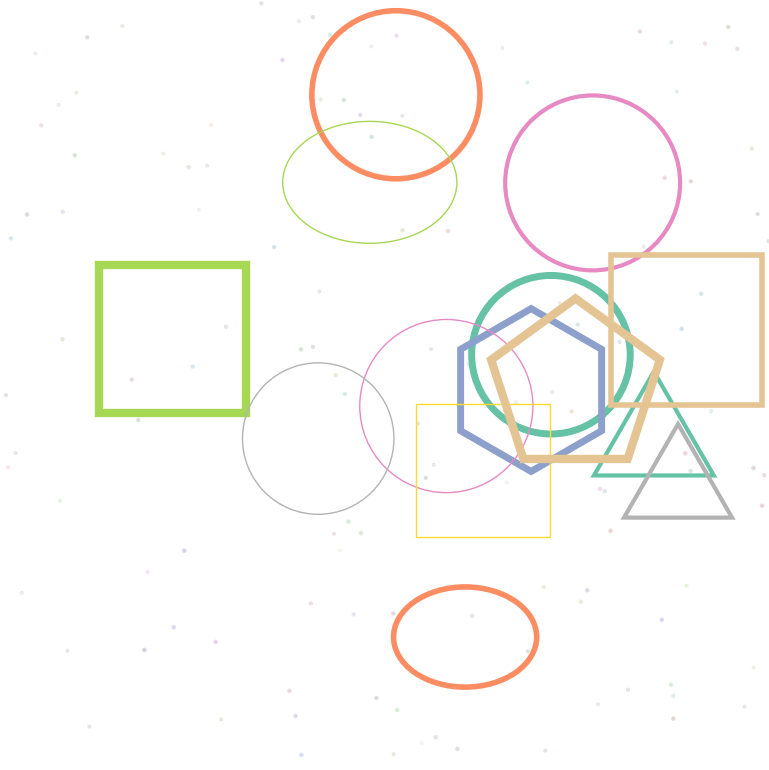[{"shape": "circle", "thickness": 2.5, "radius": 0.51, "center": [0.716, 0.539]}, {"shape": "triangle", "thickness": 1.5, "radius": 0.45, "center": [0.849, 0.427]}, {"shape": "circle", "thickness": 2, "radius": 0.55, "center": [0.514, 0.877]}, {"shape": "oval", "thickness": 2, "radius": 0.46, "center": [0.604, 0.173]}, {"shape": "hexagon", "thickness": 2.5, "radius": 0.53, "center": [0.69, 0.493]}, {"shape": "circle", "thickness": 1.5, "radius": 0.57, "center": [0.77, 0.762]}, {"shape": "circle", "thickness": 0.5, "radius": 0.56, "center": [0.58, 0.473]}, {"shape": "square", "thickness": 3, "radius": 0.48, "center": [0.224, 0.559]}, {"shape": "oval", "thickness": 0.5, "radius": 0.57, "center": [0.48, 0.763]}, {"shape": "square", "thickness": 0.5, "radius": 0.43, "center": [0.627, 0.389]}, {"shape": "pentagon", "thickness": 3, "radius": 0.58, "center": [0.747, 0.497]}, {"shape": "square", "thickness": 2, "radius": 0.49, "center": [0.891, 0.572]}, {"shape": "triangle", "thickness": 1.5, "radius": 0.41, "center": [0.881, 0.368]}, {"shape": "circle", "thickness": 0.5, "radius": 0.49, "center": [0.413, 0.43]}]